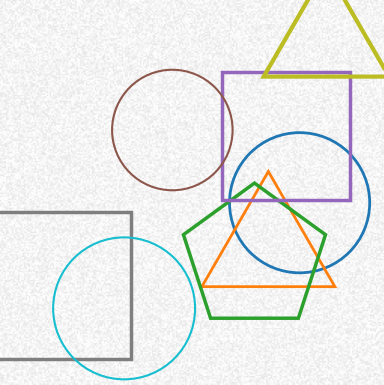[{"shape": "circle", "thickness": 2, "radius": 0.91, "center": [0.778, 0.473]}, {"shape": "triangle", "thickness": 2, "radius": 1.0, "center": [0.697, 0.355]}, {"shape": "pentagon", "thickness": 2.5, "radius": 0.97, "center": [0.661, 0.33]}, {"shape": "square", "thickness": 2.5, "radius": 0.83, "center": [0.742, 0.646]}, {"shape": "circle", "thickness": 1.5, "radius": 0.78, "center": [0.448, 0.662]}, {"shape": "square", "thickness": 2.5, "radius": 0.96, "center": [0.15, 0.258]}, {"shape": "triangle", "thickness": 3, "radius": 0.94, "center": [0.848, 0.895]}, {"shape": "circle", "thickness": 1.5, "radius": 0.92, "center": [0.322, 0.199]}]